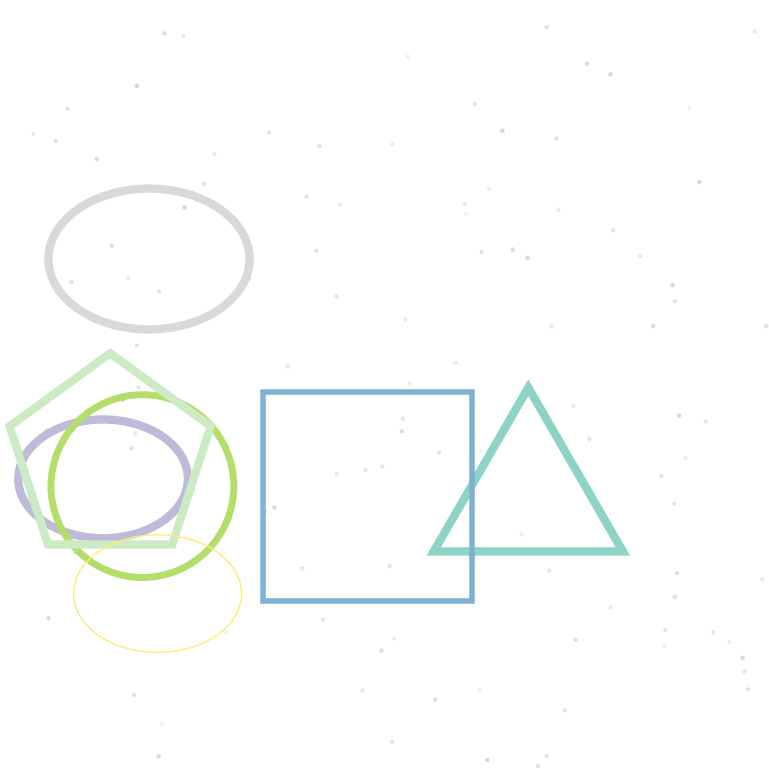[{"shape": "triangle", "thickness": 3, "radius": 0.71, "center": [0.686, 0.355]}, {"shape": "oval", "thickness": 3, "radius": 0.55, "center": [0.134, 0.378]}, {"shape": "square", "thickness": 2, "radius": 0.68, "center": [0.478, 0.355]}, {"shape": "circle", "thickness": 2.5, "radius": 0.59, "center": [0.185, 0.369]}, {"shape": "oval", "thickness": 3, "radius": 0.65, "center": [0.193, 0.664]}, {"shape": "pentagon", "thickness": 3, "radius": 0.69, "center": [0.143, 0.404]}, {"shape": "oval", "thickness": 0.5, "radius": 0.55, "center": [0.205, 0.229]}]